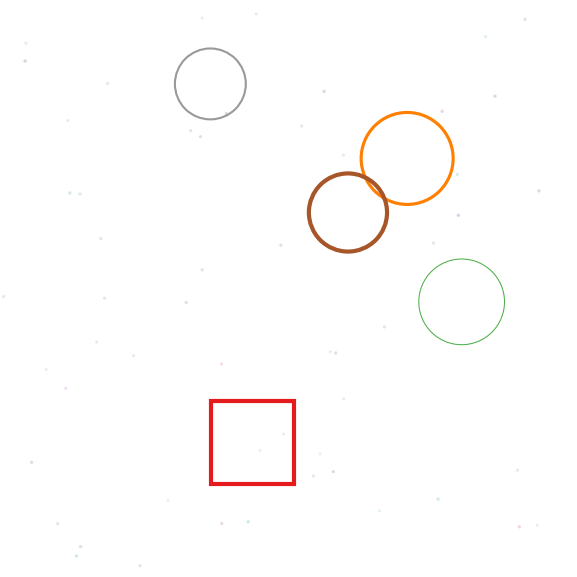[{"shape": "square", "thickness": 2, "radius": 0.36, "center": [0.437, 0.233]}, {"shape": "circle", "thickness": 0.5, "radius": 0.37, "center": [0.799, 0.476]}, {"shape": "circle", "thickness": 1.5, "radius": 0.4, "center": [0.705, 0.725]}, {"shape": "circle", "thickness": 2, "radius": 0.34, "center": [0.603, 0.631]}, {"shape": "circle", "thickness": 1, "radius": 0.31, "center": [0.364, 0.854]}]